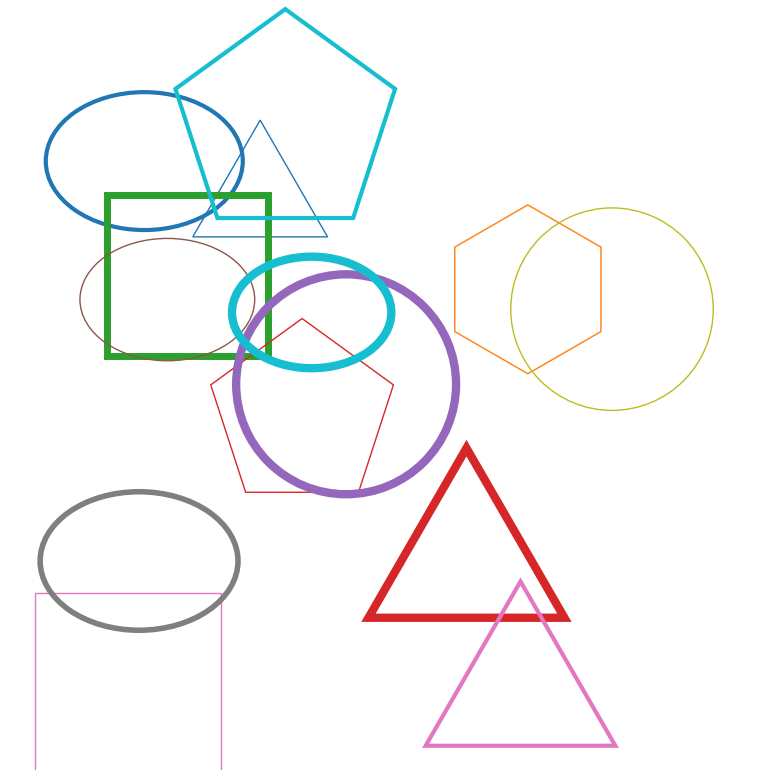[{"shape": "triangle", "thickness": 0.5, "radius": 0.51, "center": [0.338, 0.743]}, {"shape": "oval", "thickness": 1.5, "radius": 0.64, "center": [0.187, 0.791]}, {"shape": "hexagon", "thickness": 0.5, "radius": 0.55, "center": [0.686, 0.624]}, {"shape": "square", "thickness": 2.5, "radius": 0.52, "center": [0.243, 0.642]}, {"shape": "triangle", "thickness": 3, "radius": 0.73, "center": [0.606, 0.271]}, {"shape": "pentagon", "thickness": 0.5, "radius": 0.62, "center": [0.392, 0.462]}, {"shape": "circle", "thickness": 3, "radius": 0.71, "center": [0.45, 0.501]}, {"shape": "oval", "thickness": 0.5, "radius": 0.57, "center": [0.217, 0.611]}, {"shape": "triangle", "thickness": 1.5, "radius": 0.71, "center": [0.676, 0.103]}, {"shape": "square", "thickness": 0.5, "radius": 0.6, "center": [0.166, 0.109]}, {"shape": "oval", "thickness": 2, "radius": 0.64, "center": [0.181, 0.271]}, {"shape": "circle", "thickness": 0.5, "radius": 0.66, "center": [0.795, 0.599]}, {"shape": "oval", "thickness": 3, "radius": 0.52, "center": [0.405, 0.594]}, {"shape": "pentagon", "thickness": 1.5, "radius": 0.75, "center": [0.37, 0.838]}]